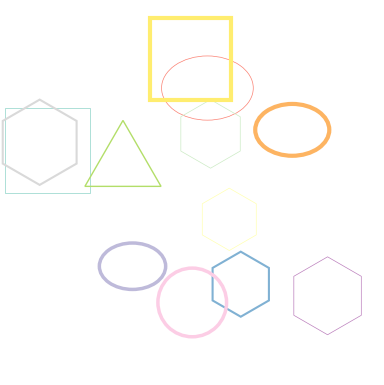[{"shape": "square", "thickness": 0.5, "radius": 0.55, "center": [0.123, 0.61]}, {"shape": "hexagon", "thickness": 0.5, "radius": 0.4, "center": [0.596, 0.43]}, {"shape": "oval", "thickness": 2.5, "radius": 0.43, "center": [0.344, 0.309]}, {"shape": "oval", "thickness": 0.5, "radius": 0.6, "center": [0.539, 0.771]}, {"shape": "hexagon", "thickness": 1.5, "radius": 0.42, "center": [0.625, 0.262]}, {"shape": "oval", "thickness": 3, "radius": 0.48, "center": [0.759, 0.663]}, {"shape": "triangle", "thickness": 1, "radius": 0.57, "center": [0.319, 0.573]}, {"shape": "circle", "thickness": 2.5, "radius": 0.45, "center": [0.499, 0.214]}, {"shape": "hexagon", "thickness": 1.5, "radius": 0.55, "center": [0.103, 0.63]}, {"shape": "hexagon", "thickness": 0.5, "radius": 0.51, "center": [0.851, 0.232]}, {"shape": "hexagon", "thickness": 0.5, "radius": 0.45, "center": [0.547, 0.652]}, {"shape": "square", "thickness": 3, "radius": 0.53, "center": [0.495, 0.847]}]